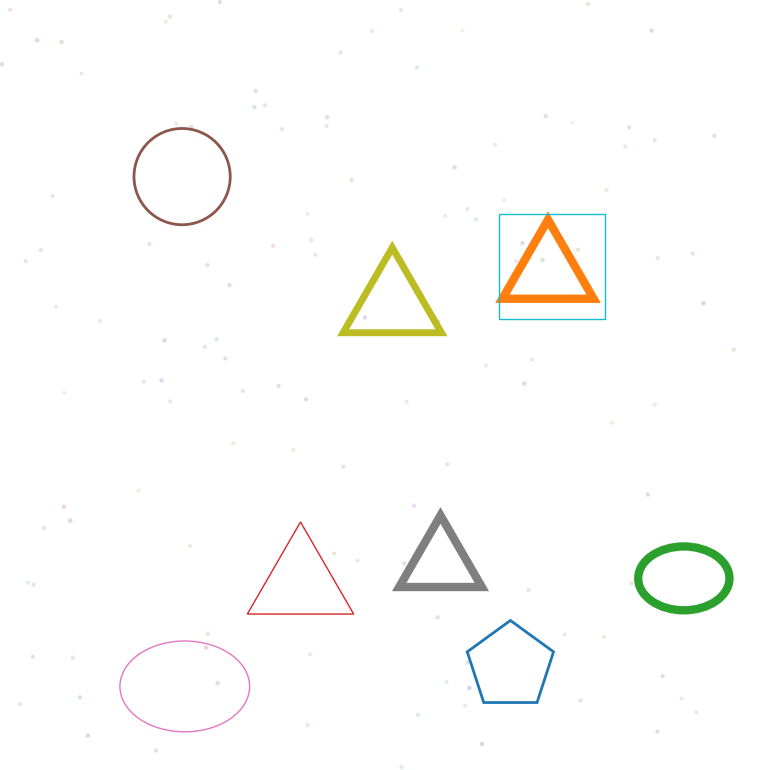[{"shape": "pentagon", "thickness": 1, "radius": 0.29, "center": [0.663, 0.135]}, {"shape": "triangle", "thickness": 3, "radius": 0.34, "center": [0.712, 0.646]}, {"shape": "oval", "thickness": 3, "radius": 0.3, "center": [0.888, 0.249]}, {"shape": "triangle", "thickness": 0.5, "radius": 0.4, "center": [0.39, 0.242]}, {"shape": "circle", "thickness": 1, "radius": 0.31, "center": [0.237, 0.771]}, {"shape": "oval", "thickness": 0.5, "radius": 0.42, "center": [0.24, 0.109]}, {"shape": "triangle", "thickness": 3, "radius": 0.31, "center": [0.572, 0.269]}, {"shape": "triangle", "thickness": 2.5, "radius": 0.37, "center": [0.509, 0.605]}, {"shape": "square", "thickness": 0.5, "radius": 0.34, "center": [0.717, 0.654]}]